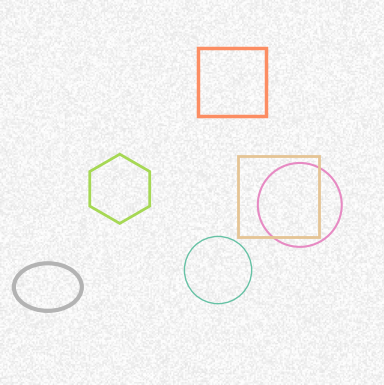[{"shape": "circle", "thickness": 1, "radius": 0.44, "center": [0.566, 0.299]}, {"shape": "square", "thickness": 2.5, "radius": 0.45, "center": [0.602, 0.787]}, {"shape": "circle", "thickness": 1.5, "radius": 0.54, "center": [0.779, 0.468]}, {"shape": "hexagon", "thickness": 2, "radius": 0.45, "center": [0.311, 0.51]}, {"shape": "square", "thickness": 2, "radius": 0.53, "center": [0.723, 0.49]}, {"shape": "oval", "thickness": 3, "radius": 0.44, "center": [0.124, 0.254]}]